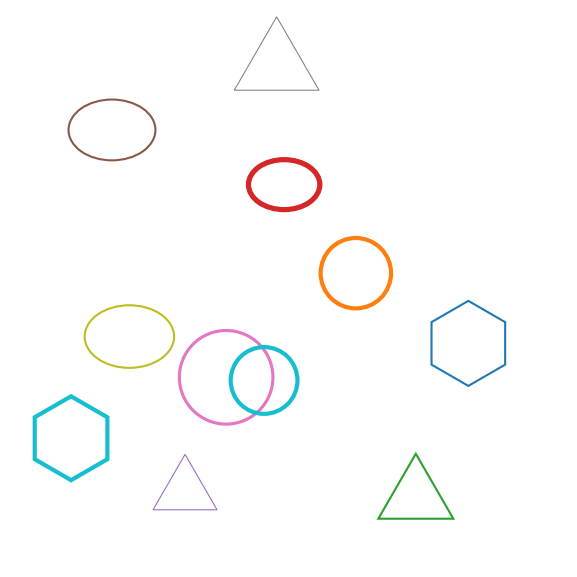[{"shape": "hexagon", "thickness": 1, "radius": 0.37, "center": [0.811, 0.405]}, {"shape": "circle", "thickness": 2, "radius": 0.3, "center": [0.616, 0.526]}, {"shape": "triangle", "thickness": 1, "radius": 0.37, "center": [0.72, 0.138]}, {"shape": "oval", "thickness": 2.5, "radius": 0.31, "center": [0.492, 0.679]}, {"shape": "triangle", "thickness": 0.5, "radius": 0.32, "center": [0.32, 0.148]}, {"shape": "oval", "thickness": 1, "radius": 0.38, "center": [0.194, 0.774]}, {"shape": "circle", "thickness": 1.5, "radius": 0.41, "center": [0.392, 0.346]}, {"shape": "triangle", "thickness": 0.5, "radius": 0.42, "center": [0.479, 0.885]}, {"shape": "oval", "thickness": 1, "radius": 0.39, "center": [0.224, 0.416]}, {"shape": "circle", "thickness": 2, "radius": 0.29, "center": [0.457, 0.34]}, {"shape": "hexagon", "thickness": 2, "radius": 0.36, "center": [0.123, 0.24]}]